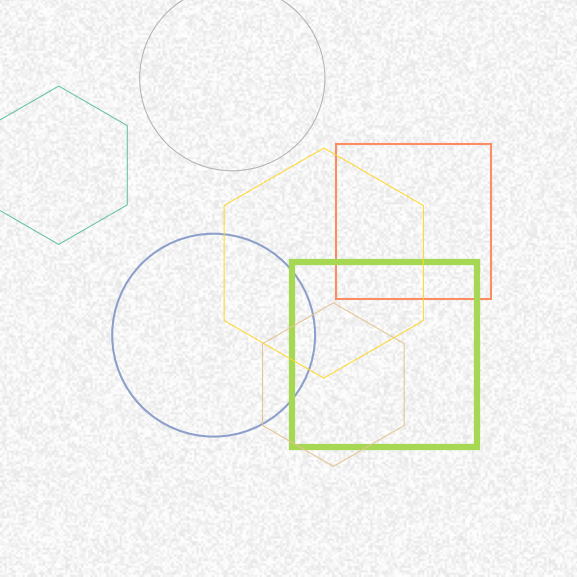[{"shape": "hexagon", "thickness": 0.5, "radius": 0.69, "center": [0.102, 0.713]}, {"shape": "square", "thickness": 1, "radius": 0.67, "center": [0.716, 0.615]}, {"shape": "circle", "thickness": 1, "radius": 0.88, "center": [0.37, 0.419]}, {"shape": "square", "thickness": 3, "radius": 0.8, "center": [0.665, 0.385]}, {"shape": "hexagon", "thickness": 0.5, "radius": 1.0, "center": [0.561, 0.544]}, {"shape": "hexagon", "thickness": 0.5, "radius": 0.71, "center": [0.577, 0.333]}, {"shape": "circle", "thickness": 0.5, "radius": 0.8, "center": [0.402, 0.864]}]